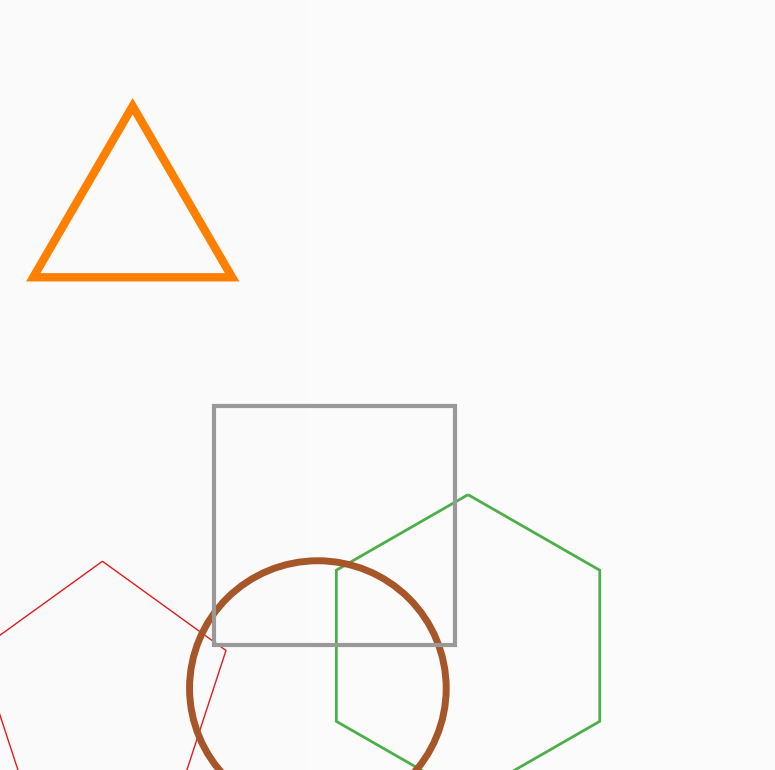[{"shape": "pentagon", "thickness": 0.5, "radius": 0.84, "center": [0.132, 0.103]}, {"shape": "hexagon", "thickness": 1, "radius": 0.98, "center": [0.604, 0.161]}, {"shape": "triangle", "thickness": 3, "radius": 0.74, "center": [0.171, 0.714]}, {"shape": "circle", "thickness": 2.5, "radius": 0.83, "center": [0.41, 0.106]}, {"shape": "square", "thickness": 1.5, "radius": 0.78, "center": [0.432, 0.318]}]